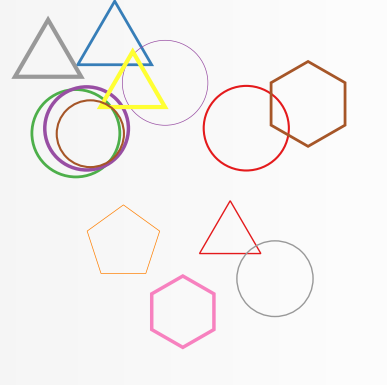[{"shape": "triangle", "thickness": 1, "radius": 0.46, "center": [0.594, 0.387]}, {"shape": "circle", "thickness": 1.5, "radius": 0.55, "center": [0.636, 0.667]}, {"shape": "triangle", "thickness": 2, "radius": 0.55, "center": [0.296, 0.887]}, {"shape": "circle", "thickness": 2, "radius": 0.57, "center": [0.196, 0.654]}, {"shape": "circle", "thickness": 2.5, "radius": 0.54, "center": [0.223, 0.666]}, {"shape": "circle", "thickness": 0.5, "radius": 0.55, "center": [0.426, 0.785]}, {"shape": "pentagon", "thickness": 0.5, "radius": 0.49, "center": [0.318, 0.369]}, {"shape": "triangle", "thickness": 3, "radius": 0.48, "center": [0.342, 0.77]}, {"shape": "circle", "thickness": 1.5, "radius": 0.43, "center": [0.233, 0.653]}, {"shape": "hexagon", "thickness": 2, "radius": 0.55, "center": [0.795, 0.73]}, {"shape": "hexagon", "thickness": 2.5, "radius": 0.46, "center": [0.472, 0.19]}, {"shape": "circle", "thickness": 1, "radius": 0.49, "center": [0.71, 0.276]}, {"shape": "triangle", "thickness": 3, "radius": 0.49, "center": [0.124, 0.85]}]